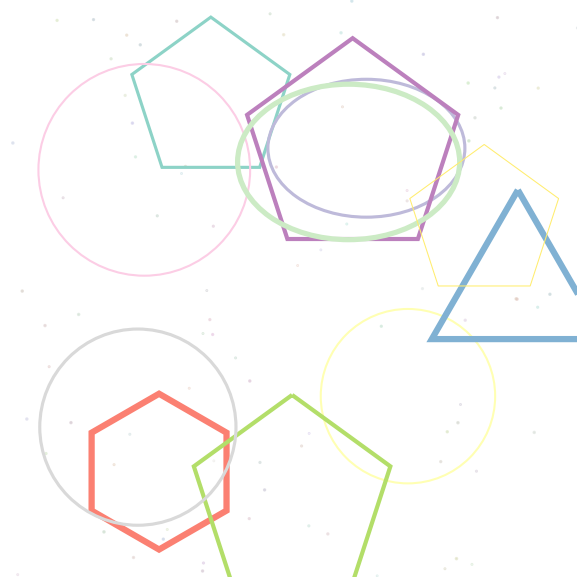[{"shape": "pentagon", "thickness": 1.5, "radius": 0.72, "center": [0.365, 0.826]}, {"shape": "circle", "thickness": 1, "radius": 0.76, "center": [0.706, 0.313]}, {"shape": "oval", "thickness": 1.5, "radius": 0.85, "center": [0.634, 0.742]}, {"shape": "hexagon", "thickness": 3, "radius": 0.67, "center": [0.275, 0.182]}, {"shape": "triangle", "thickness": 3, "radius": 0.86, "center": [0.897, 0.498]}, {"shape": "pentagon", "thickness": 2, "radius": 0.89, "center": [0.506, 0.136]}, {"shape": "circle", "thickness": 1, "radius": 0.92, "center": [0.25, 0.705]}, {"shape": "circle", "thickness": 1.5, "radius": 0.85, "center": [0.239, 0.259]}, {"shape": "pentagon", "thickness": 2, "radius": 0.96, "center": [0.611, 0.741]}, {"shape": "oval", "thickness": 2.5, "radius": 0.96, "center": [0.604, 0.719]}, {"shape": "pentagon", "thickness": 0.5, "radius": 0.68, "center": [0.838, 0.614]}]